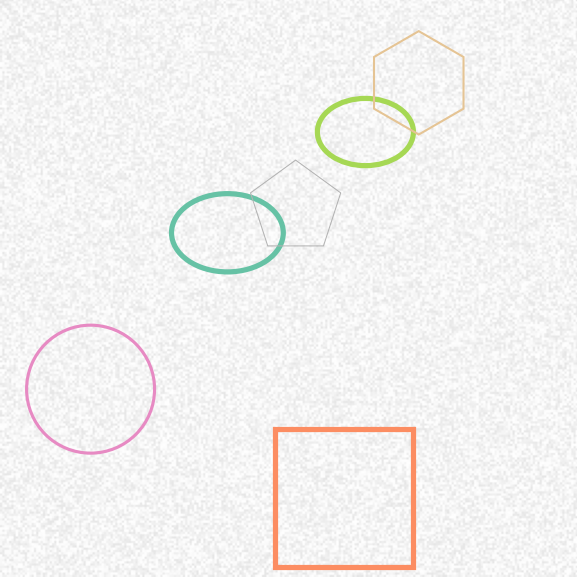[{"shape": "oval", "thickness": 2.5, "radius": 0.48, "center": [0.394, 0.596]}, {"shape": "square", "thickness": 2.5, "radius": 0.6, "center": [0.596, 0.136]}, {"shape": "circle", "thickness": 1.5, "radius": 0.55, "center": [0.157, 0.325]}, {"shape": "oval", "thickness": 2.5, "radius": 0.42, "center": [0.633, 0.77]}, {"shape": "hexagon", "thickness": 1, "radius": 0.45, "center": [0.725, 0.856]}, {"shape": "pentagon", "thickness": 0.5, "radius": 0.41, "center": [0.512, 0.64]}]